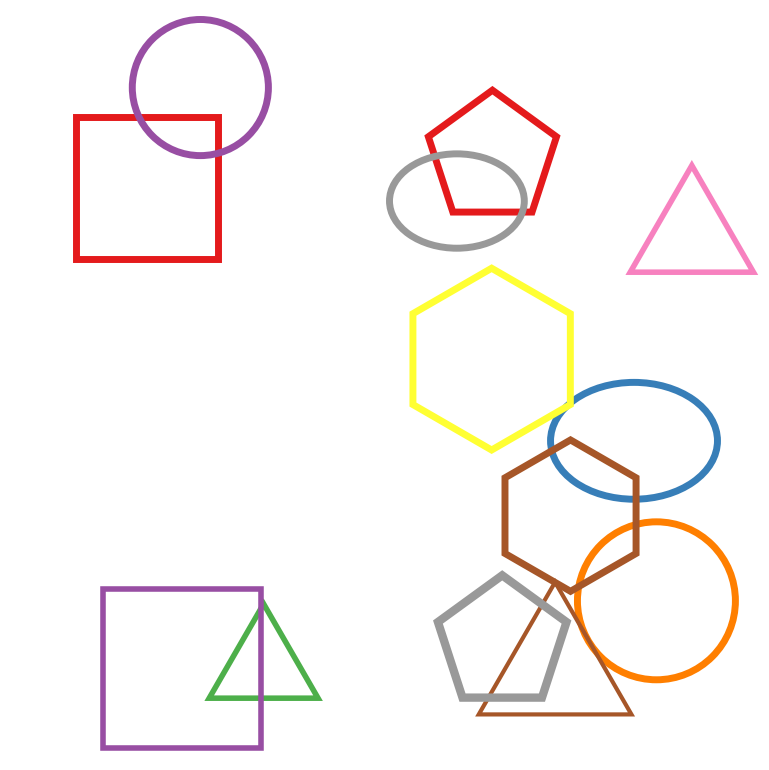[{"shape": "pentagon", "thickness": 2.5, "radius": 0.44, "center": [0.64, 0.795]}, {"shape": "square", "thickness": 2.5, "radius": 0.46, "center": [0.191, 0.756]}, {"shape": "oval", "thickness": 2.5, "radius": 0.54, "center": [0.823, 0.428]}, {"shape": "triangle", "thickness": 2, "radius": 0.41, "center": [0.342, 0.134]}, {"shape": "square", "thickness": 2, "radius": 0.52, "center": [0.236, 0.132]}, {"shape": "circle", "thickness": 2.5, "radius": 0.44, "center": [0.26, 0.886]}, {"shape": "circle", "thickness": 2.5, "radius": 0.51, "center": [0.853, 0.22]}, {"shape": "hexagon", "thickness": 2.5, "radius": 0.59, "center": [0.638, 0.534]}, {"shape": "hexagon", "thickness": 2.5, "radius": 0.49, "center": [0.741, 0.33]}, {"shape": "triangle", "thickness": 1.5, "radius": 0.57, "center": [0.721, 0.129]}, {"shape": "triangle", "thickness": 2, "radius": 0.46, "center": [0.898, 0.693]}, {"shape": "pentagon", "thickness": 3, "radius": 0.44, "center": [0.652, 0.165]}, {"shape": "oval", "thickness": 2.5, "radius": 0.44, "center": [0.593, 0.739]}]